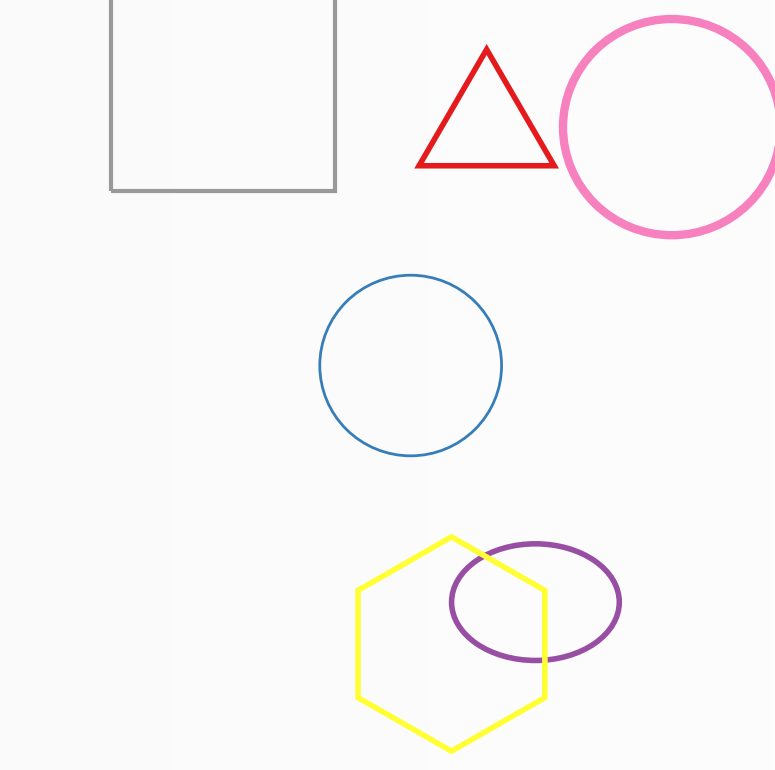[{"shape": "triangle", "thickness": 2, "radius": 0.5, "center": [0.628, 0.835]}, {"shape": "circle", "thickness": 1, "radius": 0.59, "center": [0.53, 0.525]}, {"shape": "oval", "thickness": 2, "radius": 0.54, "center": [0.691, 0.218]}, {"shape": "hexagon", "thickness": 2, "radius": 0.7, "center": [0.583, 0.164]}, {"shape": "circle", "thickness": 3, "radius": 0.7, "center": [0.867, 0.835]}, {"shape": "square", "thickness": 1.5, "radius": 0.72, "center": [0.288, 0.897]}]